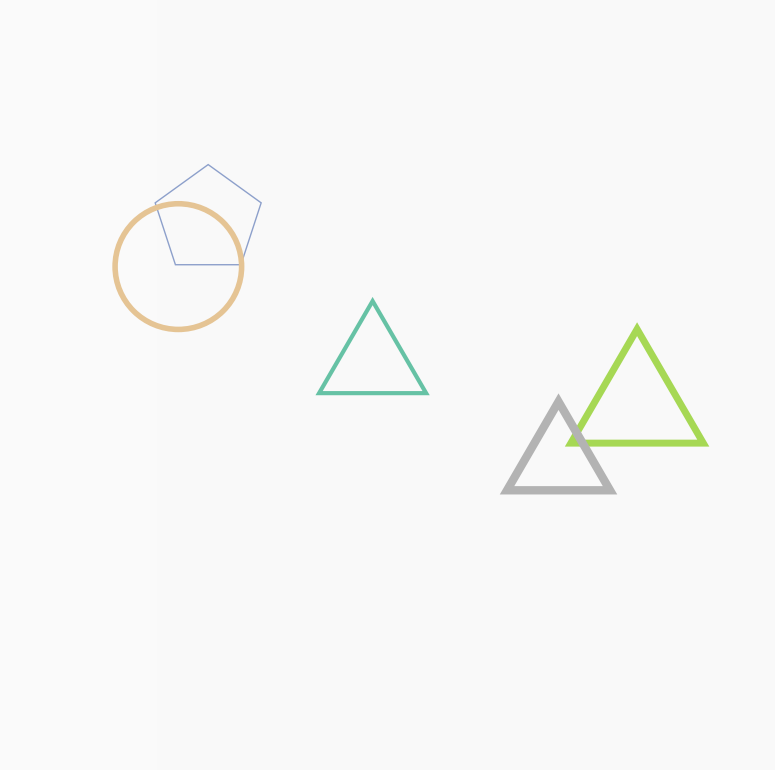[{"shape": "triangle", "thickness": 1.5, "radius": 0.4, "center": [0.481, 0.529]}, {"shape": "pentagon", "thickness": 0.5, "radius": 0.36, "center": [0.269, 0.714]}, {"shape": "triangle", "thickness": 2.5, "radius": 0.49, "center": [0.822, 0.474]}, {"shape": "circle", "thickness": 2, "radius": 0.41, "center": [0.23, 0.654]}, {"shape": "triangle", "thickness": 3, "radius": 0.38, "center": [0.721, 0.402]}]